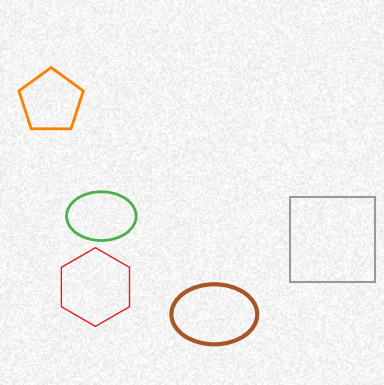[{"shape": "hexagon", "thickness": 1, "radius": 0.51, "center": [0.248, 0.254]}, {"shape": "oval", "thickness": 2, "radius": 0.45, "center": [0.263, 0.439]}, {"shape": "pentagon", "thickness": 2, "radius": 0.44, "center": [0.133, 0.737]}, {"shape": "oval", "thickness": 3, "radius": 0.56, "center": [0.557, 0.184]}, {"shape": "square", "thickness": 1.5, "radius": 0.55, "center": [0.864, 0.377]}]